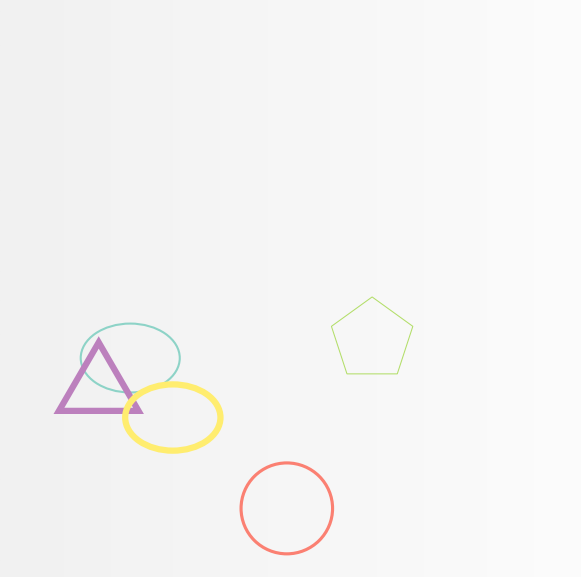[{"shape": "oval", "thickness": 1, "radius": 0.43, "center": [0.224, 0.379]}, {"shape": "circle", "thickness": 1.5, "radius": 0.39, "center": [0.493, 0.119]}, {"shape": "pentagon", "thickness": 0.5, "radius": 0.37, "center": [0.64, 0.411]}, {"shape": "triangle", "thickness": 3, "radius": 0.4, "center": [0.17, 0.327]}, {"shape": "oval", "thickness": 3, "radius": 0.41, "center": [0.297, 0.276]}]